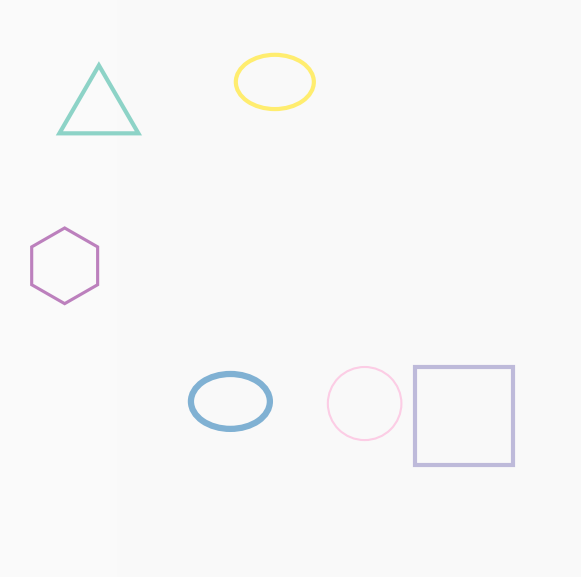[{"shape": "triangle", "thickness": 2, "radius": 0.39, "center": [0.17, 0.807]}, {"shape": "square", "thickness": 2, "radius": 0.42, "center": [0.798, 0.279]}, {"shape": "oval", "thickness": 3, "radius": 0.34, "center": [0.396, 0.304]}, {"shape": "circle", "thickness": 1, "radius": 0.32, "center": [0.627, 0.3]}, {"shape": "hexagon", "thickness": 1.5, "radius": 0.33, "center": [0.111, 0.539]}, {"shape": "oval", "thickness": 2, "radius": 0.34, "center": [0.473, 0.857]}]